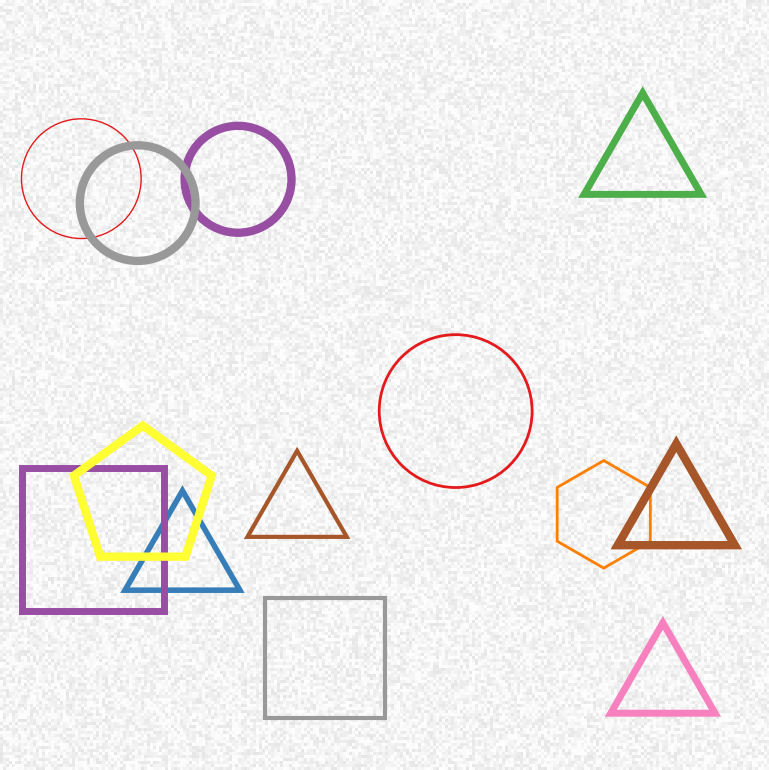[{"shape": "circle", "thickness": 0.5, "radius": 0.39, "center": [0.106, 0.768]}, {"shape": "circle", "thickness": 1, "radius": 0.5, "center": [0.592, 0.466]}, {"shape": "triangle", "thickness": 2, "radius": 0.43, "center": [0.237, 0.277]}, {"shape": "triangle", "thickness": 2.5, "radius": 0.44, "center": [0.835, 0.791]}, {"shape": "square", "thickness": 2.5, "radius": 0.46, "center": [0.121, 0.299]}, {"shape": "circle", "thickness": 3, "radius": 0.35, "center": [0.309, 0.767]}, {"shape": "hexagon", "thickness": 1, "radius": 0.35, "center": [0.784, 0.332]}, {"shape": "pentagon", "thickness": 3, "radius": 0.47, "center": [0.186, 0.353]}, {"shape": "triangle", "thickness": 1.5, "radius": 0.37, "center": [0.386, 0.34]}, {"shape": "triangle", "thickness": 3, "radius": 0.44, "center": [0.878, 0.336]}, {"shape": "triangle", "thickness": 2.5, "radius": 0.39, "center": [0.861, 0.113]}, {"shape": "square", "thickness": 1.5, "radius": 0.39, "center": [0.422, 0.145]}, {"shape": "circle", "thickness": 3, "radius": 0.38, "center": [0.179, 0.736]}]